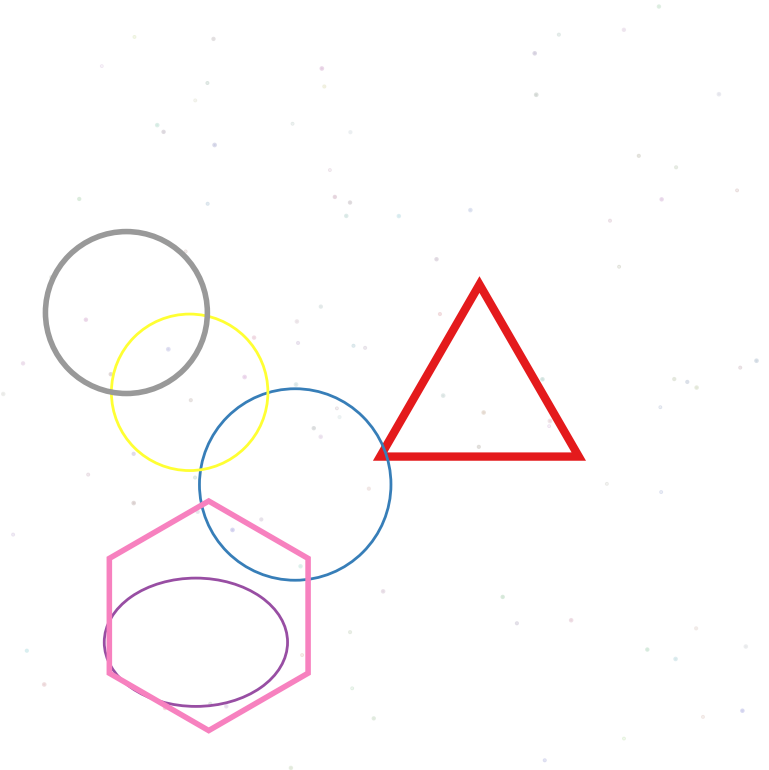[{"shape": "triangle", "thickness": 3, "radius": 0.74, "center": [0.623, 0.482]}, {"shape": "circle", "thickness": 1, "radius": 0.62, "center": [0.383, 0.371]}, {"shape": "oval", "thickness": 1, "radius": 0.6, "center": [0.254, 0.166]}, {"shape": "circle", "thickness": 1, "radius": 0.51, "center": [0.246, 0.49]}, {"shape": "hexagon", "thickness": 2, "radius": 0.75, "center": [0.271, 0.2]}, {"shape": "circle", "thickness": 2, "radius": 0.53, "center": [0.164, 0.594]}]